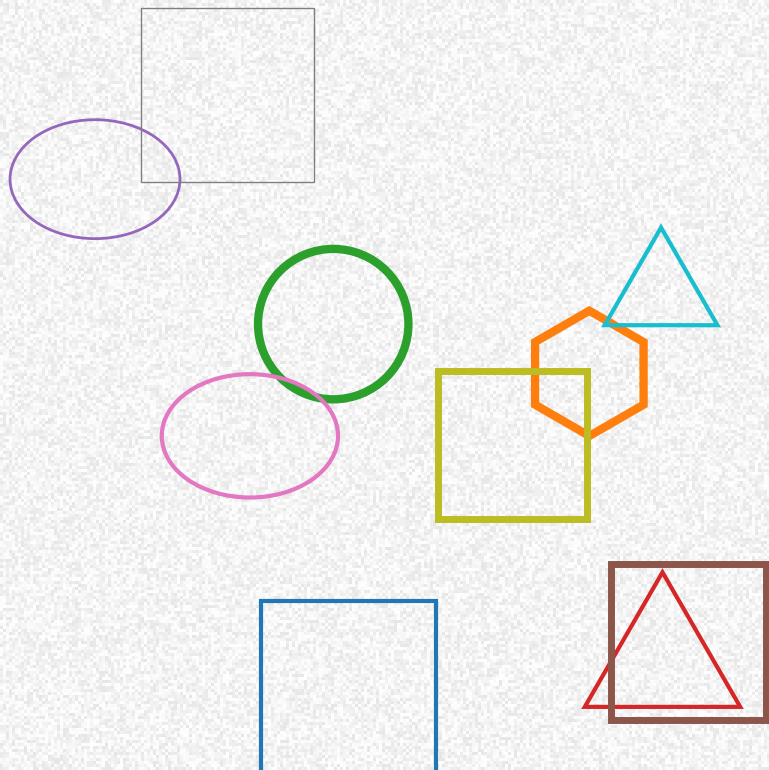[{"shape": "square", "thickness": 1.5, "radius": 0.57, "center": [0.452, 0.106]}, {"shape": "hexagon", "thickness": 3, "radius": 0.41, "center": [0.765, 0.515]}, {"shape": "circle", "thickness": 3, "radius": 0.49, "center": [0.433, 0.579]}, {"shape": "triangle", "thickness": 1.5, "radius": 0.58, "center": [0.86, 0.14]}, {"shape": "oval", "thickness": 1, "radius": 0.55, "center": [0.123, 0.767]}, {"shape": "square", "thickness": 2.5, "radius": 0.5, "center": [0.894, 0.166]}, {"shape": "oval", "thickness": 1.5, "radius": 0.57, "center": [0.325, 0.434]}, {"shape": "square", "thickness": 0.5, "radius": 0.56, "center": [0.295, 0.877]}, {"shape": "square", "thickness": 2.5, "radius": 0.48, "center": [0.665, 0.422]}, {"shape": "triangle", "thickness": 1.5, "radius": 0.42, "center": [0.859, 0.62]}]